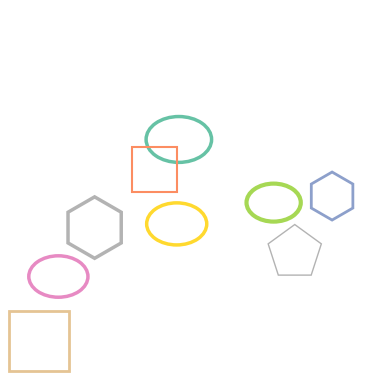[{"shape": "oval", "thickness": 2.5, "radius": 0.43, "center": [0.465, 0.638]}, {"shape": "square", "thickness": 1.5, "radius": 0.29, "center": [0.402, 0.559]}, {"shape": "hexagon", "thickness": 2, "radius": 0.31, "center": [0.863, 0.491]}, {"shape": "oval", "thickness": 2.5, "radius": 0.38, "center": [0.152, 0.282]}, {"shape": "oval", "thickness": 3, "radius": 0.35, "center": [0.711, 0.474]}, {"shape": "oval", "thickness": 2.5, "radius": 0.39, "center": [0.459, 0.418]}, {"shape": "square", "thickness": 2, "radius": 0.39, "center": [0.102, 0.115]}, {"shape": "pentagon", "thickness": 1, "radius": 0.36, "center": [0.766, 0.344]}, {"shape": "hexagon", "thickness": 2.5, "radius": 0.4, "center": [0.246, 0.409]}]